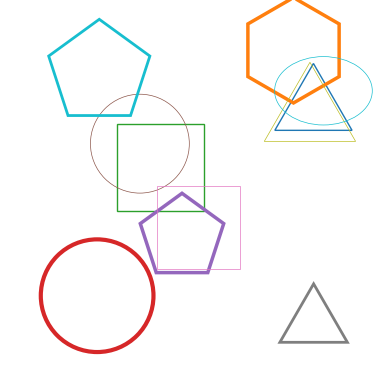[{"shape": "triangle", "thickness": 1, "radius": 0.58, "center": [0.814, 0.719]}, {"shape": "hexagon", "thickness": 2.5, "radius": 0.68, "center": [0.762, 0.869]}, {"shape": "square", "thickness": 1, "radius": 0.56, "center": [0.417, 0.565]}, {"shape": "circle", "thickness": 3, "radius": 0.73, "center": [0.252, 0.232]}, {"shape": "pentagon", "thickness": 2.5, "radius": 0.57, "center": [0.473, 0.384]}, {"shape": "circle", "thickness": 0.5, "radius": 0.64, "center": [0.363, 0.627]}, {"shape": "square", "thickness": 0.5, "radius": 0.54, "center": [0.515, 0.408]}, {"shape": "triangle", "thickness": 2, "radius": 0.51, "center": [0.815, 0.162]}, {"shape": "triangle", "thickness": 0.5, "radius": 0.68, "center": [0.805, 0.701]}, {"shape": "pentagon", "thickness": 2, "radius": 0.69, "center": [0.258, 0.812]}, {"shape": "oval", "thickness": 0.5, "radius": 0.63, "center": [0.84, 0.764]}]